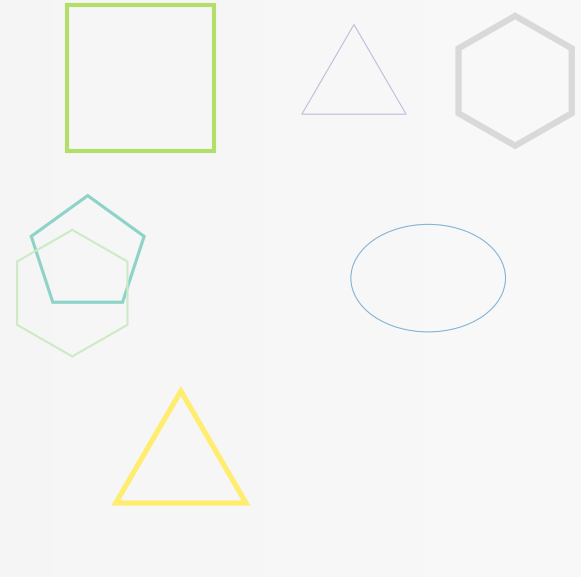[{"shape": "pentagon", "thickness": 1.5, "radius": 0.51, "center": [0.151, 0.558]}, {"shape": "triangle", "thickness": 0.5, "radius": 0.52, "center": [0.609, 0.853]}, {"shape": "oval", "thickness": 0.5, "radius": 0.67, "center": [0.737, 0.518]}, {"shape": "square", "thickness": 2, "radius": 0.63, "center": [0.242, 0.864]}, {"shape": "hexagon", "thickness": 3, "radius": 0.56, "center": [0.886, 0.859]}, {"shape": "hexagon", "thickness": 1, "radius": 0.55, "center": [0.124, 0.491]}, {"shape": "triangle", "thickness": 2.5, "radius": 0.65, "center": [0.311, 0.193]}]